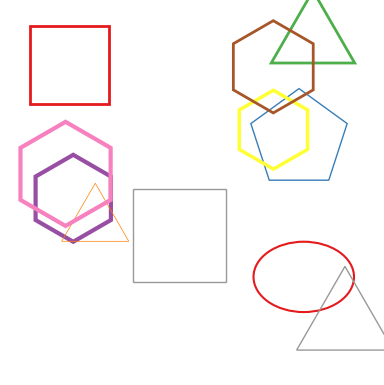[{"shape": "oval", "thickness": 1.5, "radius": 0.65, "center": [0.789, 0.281]}, {"shape": "square", "thickness": 2, "radius": 0.51, "center": [0.18, 0.831]}, {"shape": "pentagon", "thickness": 1, "radius": 0.66, "center": [0.777, 0.638]}, {"shape": "triangle", "thickness": 2, "radius": 0.63, "center": [0.813, 0.899]}, {"shape": "hexagon", "thickness": 3, "radius": 0.56, "center": [0.19, 0.485]}, {"shape": "triangle", "thickness": 0.5, "radius": 0.5, "center": [0.247, 0.424]}, {"shape": "hexagon", "thickness": 2.5, "radius": 0.51, "center": [0.71, 0.663]}, {"shape": "hexagon", "thickness": 2, "radius": 0.6, "center": [0.71, 0.826]}, {"shape": "hexagon", "thickness": 3, "radius": 0.68, "center": [0.17, 0.548]}, {"shape": "square", "thickness": 1, "radius": 0.61, "center": [0.467, 0.388]}, {"shape": "triangle", "thickness": 1, "radius": 0.72, "center": [0.896, 0.163]}]